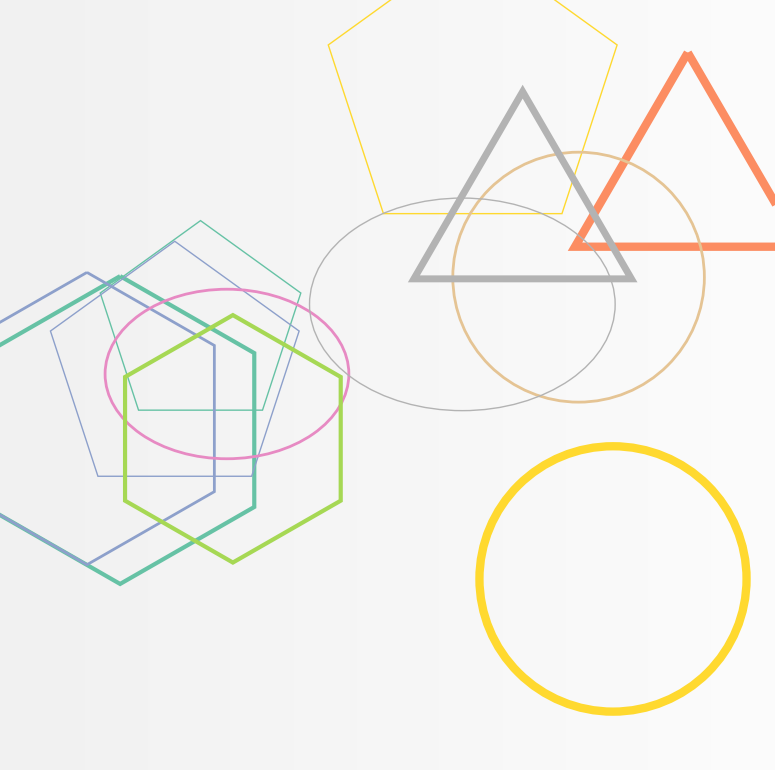[{"shape": "hexagon", "thickness": 1.5, "radius": 1.0, "center": [0.155, 0.442]}, {"shape": "pentagon", "thickness": 0.5, "radius": 0.68, "center": [0.259, 0.577]}, {"shape": "triangle", "thickness": 3, "radius": 0.84, "center": [0.887, 0.764]}, {"shape": "pentagon", "thickness": 0.5, "radius": 0.84, "center": [0.226, 0.518]}, {"shape": "hexagon", "thickness": 1, "radius": 0.95, "center": [0.112, 0.456]}, {"shape": "oval", "thickness": 1, "radius": 0.79, "center": [0.293, 0.514]}, {"shape": "hexagon", "thickness": 1.5, "radius": 0.8, "center": [0.3, 0.43]}, {"shape": "pentagon", "thickness": 0.5, "radius": 0.98, "center": [0.61, 0.881]}, {"shape": "circle", "thickness": 3, "radius": 0.86, "center": [0.791, 0.248]}, {"shape": "circle", "thickness": 1, "radius": 0.81, "center": [0.747, 0.64]}, {"shape": "triangle", "thickness": 2.5, "radius": 0.81, "center": [0.674, 0.719]}, {"shape": "oval", "thickness": 0.5, "radius": 0.99, "center": [0.597, 0.605]}]